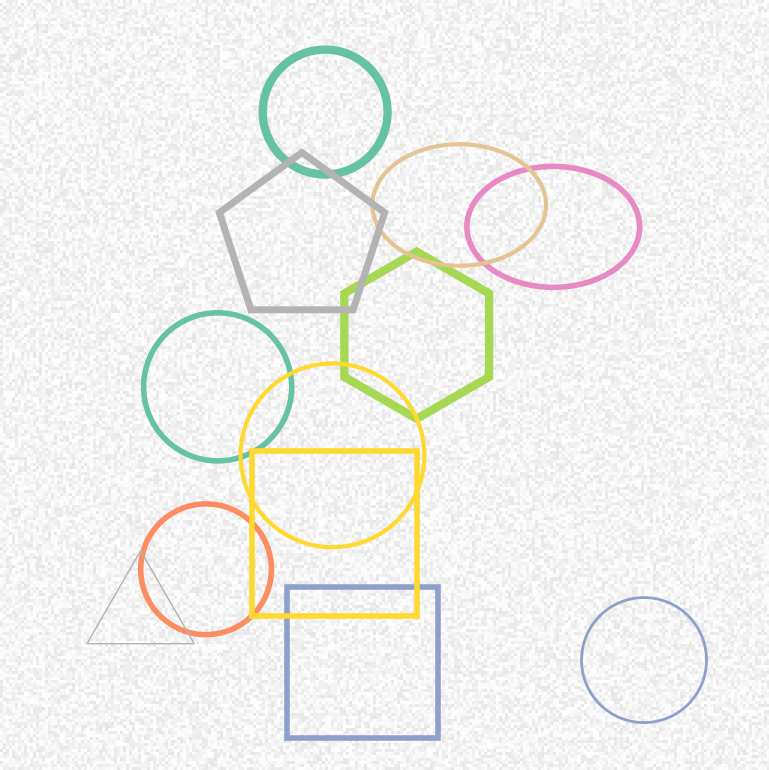[{"shape": "circle", "thickness": 3, "radius": 0.41, "center": [0.422, 0.854]}, {"shape": "circle", "thickness": 2, "radius": 0.48, "center": [0.283, 0.498]}, {"shape": "circle", "thickness": 2, "radius": 0.42, "center": [0.268, 0.261]}, {"shape": "square", "thickness": 2, "radius": 0.49, "center": [0.471, 0.139]}, {"shape": "circle", "thickness": 1, "radius": 0.41, "center": [0.836, 0.143]}, {"shape": "oval", "thickness": 2, "radius": 0.56, "center": [0.719, 0.705]}, {"shape": "hexagon", "thickness": 3, "radius": 0.54, "center": [0.541, 0.565]}, {"shape": "circle", "thickness": 1.5, "radius": 0.6, "center": [0.432, 0.409]}, {"shape": "square", "thickness": 2, "radius": 0.54, "center": [0.434, 0.307]}, {"shape": "oval", "thickness": 1.5, "radius": 0.56, "center": [0.596, 0.734]}, {"shape": "pentagon", "thickness": 2.5, "radius": 0.56, "center": [0.392, 0.689]}, {"shape": "triangle", "thickness": 0.5, "radius": 0.4, "center": [0.183, 0.204]}]